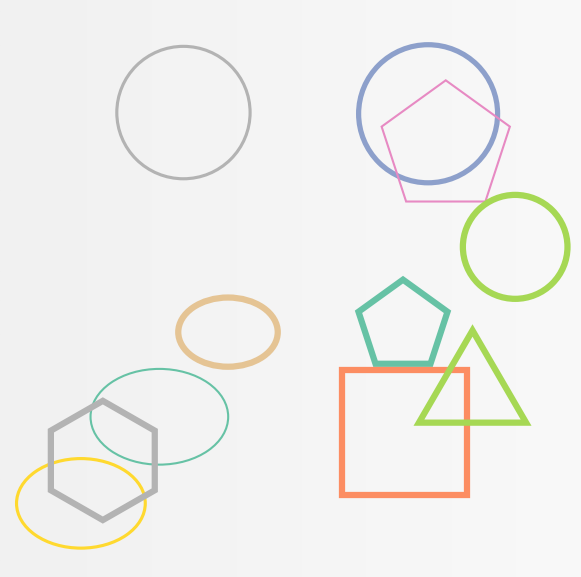[{"shape": "oval", "thickness": 1, "radius": 0.59, "center": [0.274, 0.277]}, {"shape": "pentagon", "thickness": 3, "radius": 0.4, "center": [0.693, 0.434]}, {"shape": "square", "thickness": 3, "radius": 0.54, "center": [0.696, 0.25]}, {"shape": "circle", "thickness": 2.5, "radius": 0.6, "center": [0.737, 0.802]}, {"shape": "pentagon", "thickness": 1, "radius": 0.58, "center": [0.767, 0.744]}, {"shape": "triangle", "thickness": 3, "radius": 0.53, "center": [0.813, 0.32]}, {"shape": "circle", "thickness": 3, "radius": 0.45, "center": [0.886, 0.572]}, {"shape": "oval", "thickness": 1.5, "radius": 0.55, "center": [0.139, 0.128]}, {"shape": "oval", "thickness": 3, "radius": 0.43, "center": [0.392, 0.424]}, {"shape": "circle", "thickness": 1.5, "radius": 0.57, "center": [0.316, 0.804]}, {"shape": "hexagon", "thickness": 3, "radius": 0.52, "center": [0.177, 0.202]}]